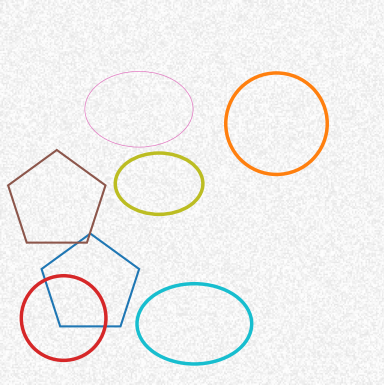[{"shape": "pentagon", "thickness": 1.5, "radius": 0.67, "center": [0.235, 0.26]}, {"shape": "circle", "thickness": 2.5, "radius": 0.66, "center": [0.718, 0.679]}, {"shape": "circle", "thickness": 2.5, "radius": 0.55, "center": [0.165, 0.174]}, {"shape": "pentagon", "thickness": 1.5, "radius": 0.66, "center": [0.148, 0.477]}, {"shape": "oval", "thickness": 0.5, "radius": 0.7, "center": [0.361, 0.716]}, {"shape": "oval", "thickness": 2.5, "radius": 0.57, "center": [0.413, 0.523]}, {"shape": "oval", "thickness": 2.5, "radius": 0.74, "center": [0.505, 0.159]}]